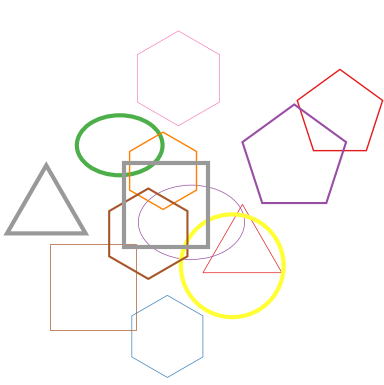[{"shape": "triangle", "thickness": 0.5, "radius": 0.59, "center": [0.63, 0.351]}, {"shape": "pentagon", "thickness": 1, "radius": 0.58, "center": [0.883, 0.703]}, {"shape": "hexagon", "thickness": 0.5, "radius": 0.53, "center": [0.435, 0.126]}, {"shape": "oval", "thickness": 3, "radius": 0.56, "center": [0.311, 0.623]}, {"shape": "oval", "thickness": 0.5, "radius": 0.69, "center": [0.497, 0.423]}, {"shape": "pentagon", "thickness": 1.5, "radius": 0.71, "center": [0.764, 0.587]}, {"shape": "hexagon", "thickness": 1, "radius": 0.5, "center": [0.423, 0.556]}, {"shape": "circle", "thickness": 3, "radius": 0.67, "center": [0.603, 0.31]}, {"shape": "square", "thickness": 0.5, "radius": 0.56, "center": [0.241, 0.255]}, {"shape": "hexagon", "thickness": 1.5, "radius": 0.59, "center": [0.385, 0.393]}, {"shape": "hexagon", "thickness": 0.5, "radius": 0.62, "center": [0.463, 0.796]}, {"shape": "triangle", "thickness": 3, "radius": 0.59, "center": [0.12, 0.453]}, {"shape": "square", "thickness": 3, "radius": 0.55, "center": [0.431, 0.467]}]